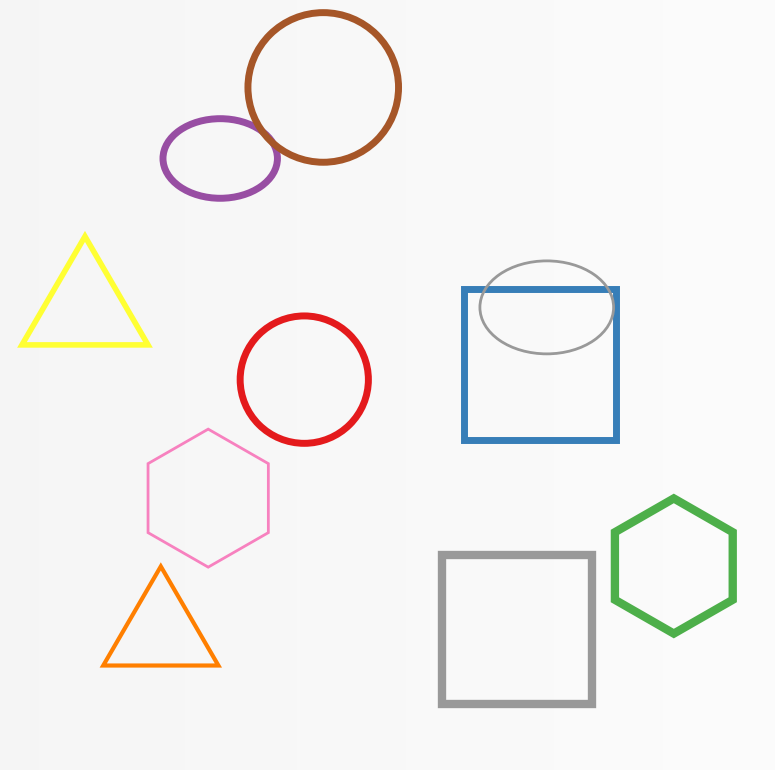[{"shape": "circle", "thickness": 2.5, "radius": 0.41, "center": [0.393, 0.507]}, {"shape": "square", "thickness": 2.5, "radius": 0.49, "center": [0.697, 0.527]}, {"shape": "hexagon", "thickness": 3, "radius": 0.44, "center": [0.869, 0.265]}, {"shape": "oval", "thickness": 2.5, "radius": 0.37, "center": [0.284, 0.794]}, {"shape": "triangle", "thickness": 1.5, "radius": 0.43, "center": [0.208, 0.179]}, {"shape": "triangle", "thickness": 2, "radius": 0.47, "center": [0.11, 0.599]}, {"shape": "circle", "thickness": 2.5, "radius": 0.49, "center": [0.417, 0.886]}, {"shape": "hexagon", "thickness": 1, "radius": 0.45, "center": [0.269, 0.353]}, {"shape": "oval", "thickness": 1, "radius": 0.43, "center": [0.705, 0.601]}, {"shape": "square", "thickness": 3, "radius": 0.48, "center": [0.667, 0.182]}]